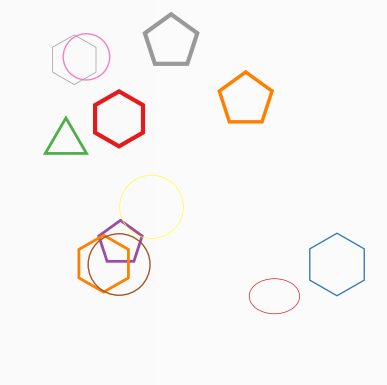[{"shape": "oval", "thickness": 0.5, "radius": 0.33, "center": [0.708, 0.231]}, {"shape": "hexagon", "thickness": 3, "radius": 0.36, "center": [0.307, 0.691]}, {"shape": "hexagon", "thickness": 1, "radius": 0.41, "center": [0.87, 0.313]}, {"shape": "triangle", "thickness": 2, "radius": 0.31, "center": [0.17, 0.632]}, {"shape": "pentagon", "thickness": 2, "radius": 0.29, "center": [0.311, 0.369]}, {"shape": "hexagon", "thickness": 2, "radius": 0.37, "center": [0.268, 0.315]}, {"shape": "pentagon", "thickness": 2.5, "radius": 0.36, "center": [0.634, 0.741]}, {"shape": "circle", "thickness": 0.5, "radius": 0.41, "center": [0.391, 0.463]}, {"shape": "circle", "thickness": 1, "radius": 0.4, "center": [0.307, 0.313]}, {"shape": "circle", "thickness": 1, "radius": 0.3, "center": [0.223, 0.852]}, {"shape": "pentagon", "thickness": 3, "radius": 0.36, "center": [0.442, 0.892]}, {"shape": "hexagon", "thickness": 0.5, "radius": 0.32, "center": [0.192, 0.845]}]